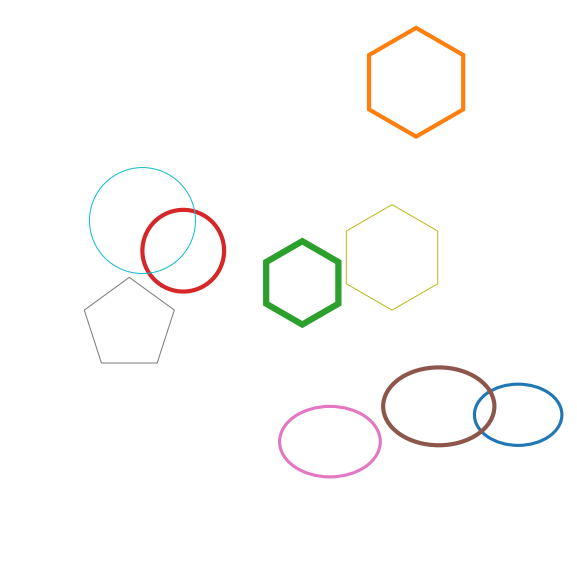[{"shape": "oval", "thickness": 1.5, "radius": 0.38, "center": [0.897, 0.281]}, {"shape": "hexagon", "thickness": 2, "radius": 0.47, "center": [0.721, 0.857]}, {"shape": "hexagon", "thickness": 3, "radius": 0.36, "center": [0.523, 0.509]}, {"shape": "circle", "thickness": 2, "radius": 0.35, "center": [0.317, 0.565]}, {"shape": "oval", "thickness": 2, "radius": 0.48, "center": [0.76, 0.296]}, {"shape": "oval", "thickness": 1.5, "radius": 0.44, "center": [0.571, 0.234]}, {"shape": "pentagon", "thickness": 0.5, "radius": 0.41, "center": [0.224, 0.437]}, {"shape": "hexagon", "thickness": 0.5, "radius": 0.46, "center": [0.679, 0.553]}, {"shape": "circle", "thickness": 0.5, "radius": 0.46, "center": [0.247, 0.617]}]